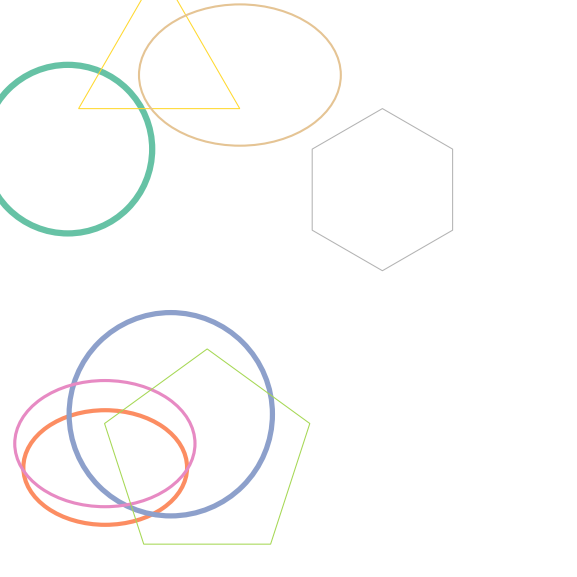[{"shape": "circle", "thickness": 3, "radius": 0.73, "center": [0.118, 0.741]}, {"shape": "oval", "thickness": 2, "radius": 0.71, "center": [0.182, 0.19]}, {"shape": "circle", "thickness": 2.5, "radius": 0.88, "center": [0.296, 0.282]}, {"shape": "oval", "thickness": 1.5, "radius": 0.78, "center": [0.182, 0.231]}, {"shape": "pentagon", "thickness": 0.5, "radius": 0.93, "center": [0.359, 0.208]}, {"shape": "triangle", "thickness": 0.5, "radius": 0.81, "center": [0.276, 0.892]}, {"shape": "oval", "thickness": 1, "radius": 0.87, "center": [0.415, 0.869]}, {"shape": "hexagon", "thickness": 0.5, "radius": 0.7, "center": [0.662, 0.671]}]